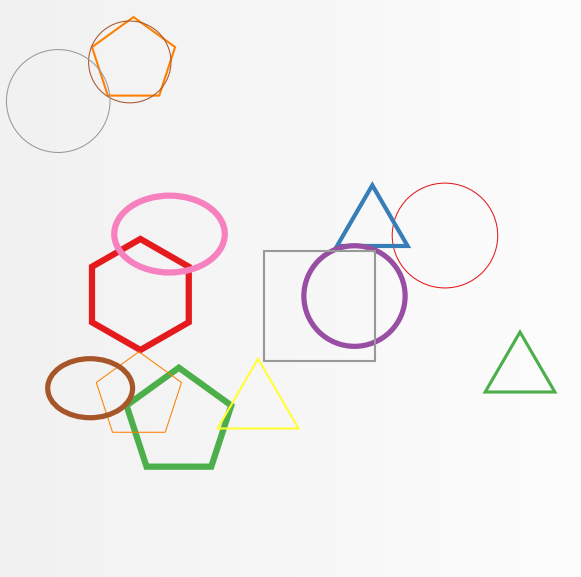[{"shape": "hexagon", "thickness": 3, "radius": 0.48, "center": [0.242, 0.489]}, {"shape": "circle", "thickness": 0.5, "radius": 0.45, "center": [0.766, 0.591]}, {"shape": "triangle", "thickness": 2, "radius": 0.35, "center": [0.641, 0.608]}, {"shape": "pentagon", "thickness": 3, "radius": 0.47, "center": [0.308, 0.268]}, {"shape": "triangle", "thickness": 1.5, "radius": 0.35, "center": [0.895, 0.355]}, {"shape": "circle", "thickness": 2.5, "radius": 0.44, "center": [0.61, 0.487]}, {"shape": "pentagon", "thickness": 0.5, "radius": 0.39, "center": [0.239, 0.313]}, {"shape": "pentagon", "thickness": 1, "radius": 0.38, "center": [0.23, 0.894]}, {"shape": "triangle", "thickness": 1, "radius": 0.4, "center": [0.444, 0.297]}, {"shape": "circle", "thickness": 0.5, "radius": 0.35, "center": [0.223, 0.892]}, {"shape": "oval", "thickness": 2.5, "radius": 0.37, "center": [0.155, 0.327]}, {"shape": "oval", "thickness": 3, "radius": 0.48, "center": [0.292, 0.594]}, {"shape": "circle", "thickness": 0.5, "radius": 0.45, "center": [0.1, 0.824]}, {"shape": "square", "thickness": 1, "radius": 0.48, "center": [0.549, 0.469]}]